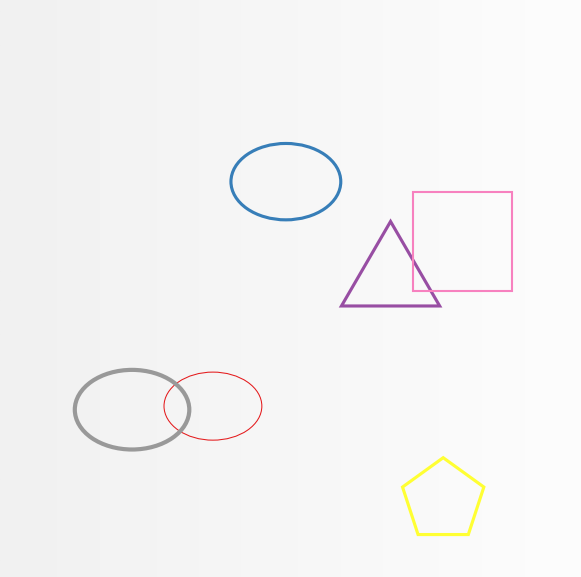[{"shape": "oval", "thickness": 0.5, "radius": 0.42, "center": [0.366, 0.296]}, {"shape": "oval", "thickness": 1.5, "radius": 0.47, "center": [0.492, 0.685]}, {"shape": "triangle", "thickness": 1.5, "radius": 0.49, "center": [0.672, 0.518]}, {"shape": "pentagon", "thickness": 1.5, "radius": 0.37, "center": [0.762, 0.133]}, {"shape": "square", "thickness": 1, "radius": 0.43, "center": [0.796, 0.582]}, {"shape": "oval", "thickness": 2, "radius": 0.49, "center": [0.227, 0.29]}]